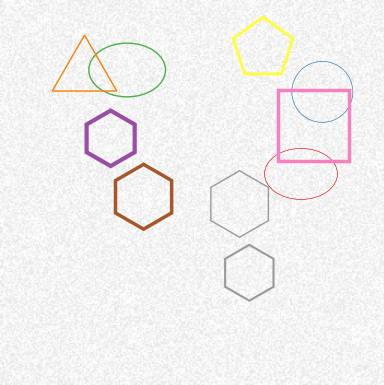[{"shape": "oval", "thickness": 0.5, "radius": 0.47, "center": [0.782, 0.548]}, {"shape": "circle", "thickness": 0.5, "radius": 0.4, "center": [0.837, 0.761]}, {"shape": "oval", "thickness": 1, "radius": 0.5, "center": [0.33, 0.818]}, {"shape": "hexagon", "thickness": 3, "radius": 0.36, "center": [0.287, 0.641]}, {"shape": "triangle", "thickness": 1, "radius": 0.48, "center": [0.22, 0.812]}, {"shape": "pentagon", "thickness": 2, "radius": 0.41, "center": [0.683, 0.874]}, {"shape": "hexagon", "thickness": 2.5, "radius": 0.42, "center": [0.373, 0.489]}, {"shape": "square", "thickness": 2.5, "radius": 0.46, "center": [0.815, 0.674]}, {"shape": "hexagon", "thickness": 1.5, "radius": 0.36, "center": [0.648, 0.291]}, {"shape": "hexagon", "thickness": 1, "radius": 0.43, "center": [0.622, 0.47]}]